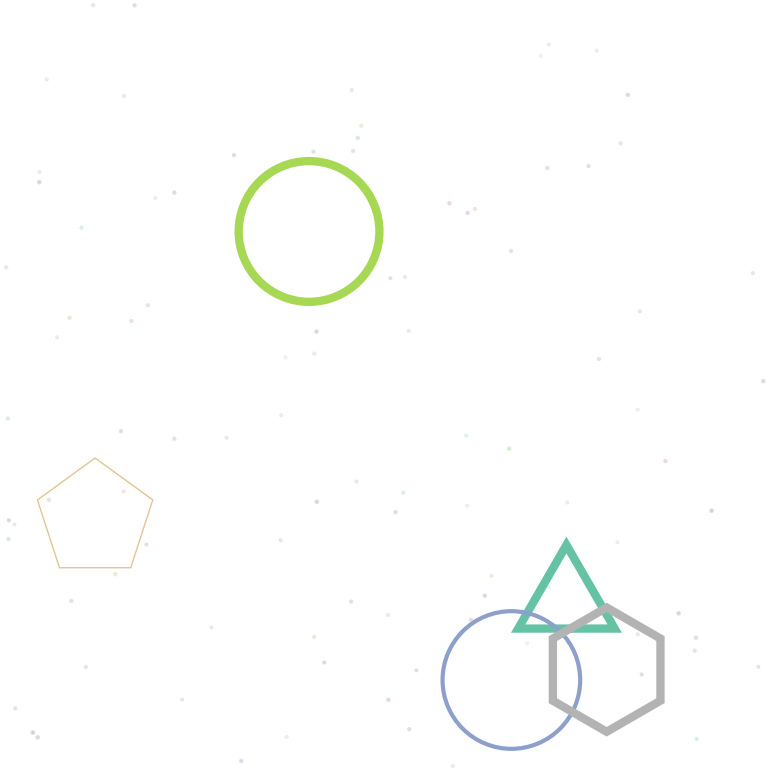[{"shape": "triangle", "thickness": 3, "radius": 0.36, "center": [0.736, 0.22]}, {"shape": "circle", "thickness": 1.5, "radius": 0.45, "center": [0.664, 0.117]}, {"shape": "circle", "thickness": 3, "radius": 0.46, "center": [0.401, 0.699]}, {"shape": "pentagon", "thickness": 0.5, "radius": 0.39, "center": [0.124, 0.326]}, {"shape": "hexagon", "thickness": 3, "radius": 0.4, "center": [0.788, 0.13]}]